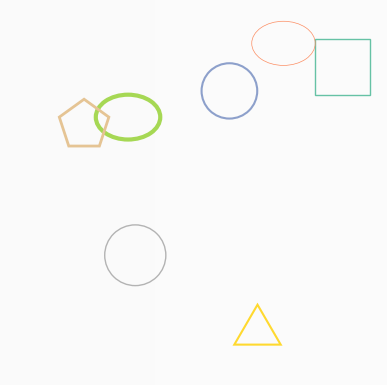[{"shape": "square", "thickness": 1, "radius": 0.36, "center": [0.883, 0.826]}, {"shape": "oval", "thickness": 0.5, "radius": 0.41, "center": [0.732, 0.887]}, {"shape": "circle", "thickness": 1.5, "radius": 0.36, "center": [0.592, 0.764]}, {"shape": "oval", "thickness": 3, "radius": 0.42, "center": [0.33, 0.696]}, {"shape": "triangle", "thickness": 1.5, "radius": 0.35, "center": [0.665, 0.139]}, {"shape": "pentagon", "thickness": 2, "radius": 0.34, "center": [0.217, 0.675]}, {"shape": "circle", "thickness": 1, "radius": 0.39, "center": [0.349, 0.337]}]